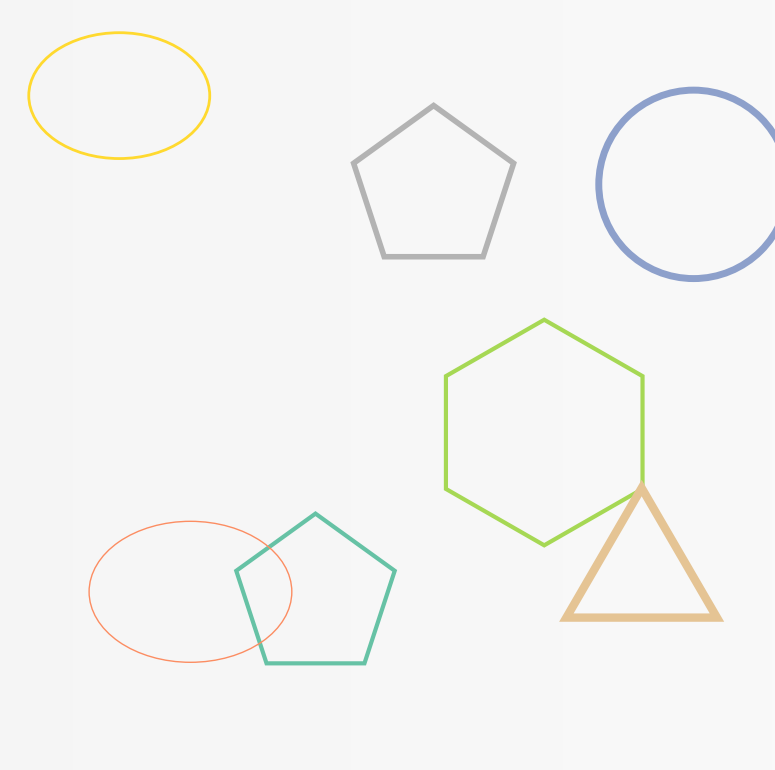[{"shape": "pentagon", "thickness": 1.5, "radius": 0.54, "center": [0.407, 0.225]}, {"shape": "oval", "thickness": 0.5, "radius": 0.65, "center": [0.246, 0.231]}, {"shape": "circle", "thickness": 2.5, "radius": 0.61, "center": [0.895, 0.761]}, {"shape": "hexagon", "thickness": 1.5, "radius": 0.73, "center": [0.702, 0.438]}, {"shape": "oval", "thickness": 1, "radius": 0.58, "center": [0.154, 0.876]}, {"shape": "triangle", "thickness": 3, "radius": 0.56, "center": [0.828, 0.254]}, {"shape": "pentagon", "thickness": 2, "radius": 0.54, "center": [0.56, 0.754]}]